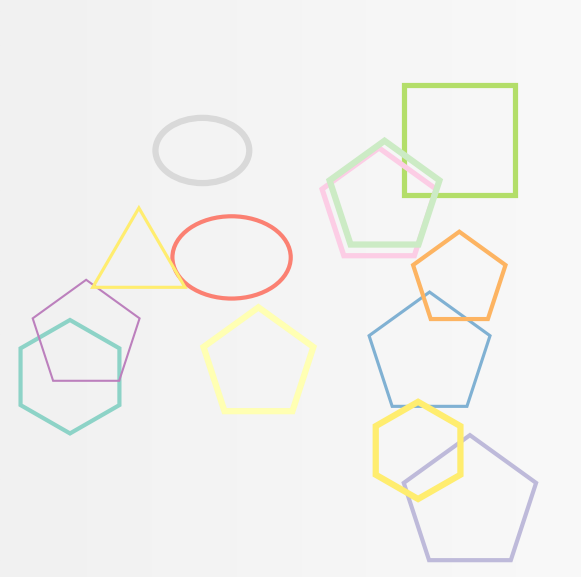[{"shape": "hexagon", "thickness": 2, "radius": 0.49, "center": [0.12, 0.347]}, {"shape": "pentagon", "thickness": 3, "radius": 0.5, "center": [0.445, 0.368]}, {"shape": "pentagon", "thickness": 2, "radius": 0.6, "center": [0.808, 0.126]}, {"shape": "oval", "thickness": 2, "radius": 0.51, "center": [0.398, 0.553]}, {"shape": "pentagon", "thickness": 1.5, "radius": 0.55, "center": [0.739, 0.384]}, {"shape": "pentagon", "thickness": 2, "radius": 0.42, "center": [0.79, 0.514]}, {"shape": "square", "thickness": 2.5, "radius": 0.48, "center": [0.791, 0.757]}, {"shape": "pentagon", "thickness": 2.5, "radius": 0.52, "center": [0.652, 0.64]}, {"shape": "oval", "thickness": 3, "radius": 0.4, "center": [0.348, 0.739]}, {"shape": "pentagon", "thickness": 1, "radius": 0.48, "center": [0.148, 0.418]}, {"shape": "pentagon", "thickness": 3, "radius": 0.5, "center": [0.662, 0.656]}, {"shape": "hexagon", "thickness": 3, "radius": 0.42, "center": [0.719, 0.219]}, {"shape": "triangle", "thickness": 1.5, "radius": 0.46, "center": [0.239, 0.547]}]